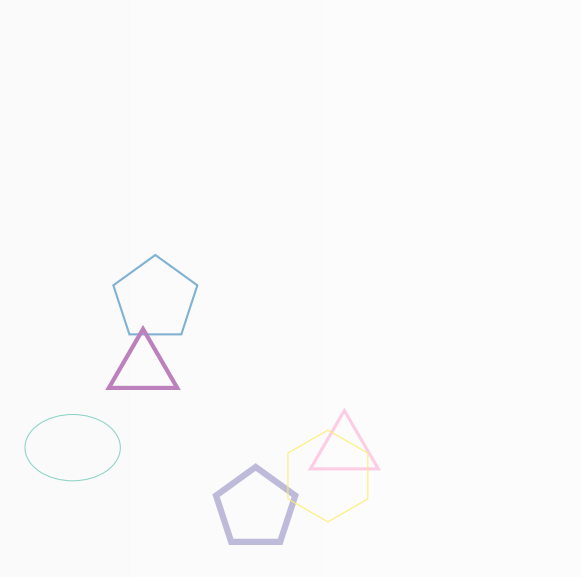[{"shape": "oval", "thickness": 0.5, "radius": 0.41, "center": [0.125, 0.224]}, {"shape": "pentagon", "thickness": 3, "radius": 0.36, "center": [0.44, 0.119]}, {"shape": "pentagon", "thickness": 1, "radius": 0.38, "center": [0.267, 0.482]}, {"shape": "triangle", "thickness": 1.5, "radius": 0.34, "center": [0.592, 0.221]}, {"shape": "triangle", "thickness": 2, "radius": 0.34, "center": [0.246, 0.361]}, {"shape": "hexagon", "thickness": 0.5, "radius": 0.4, "center": [0.564, 0.175]}]